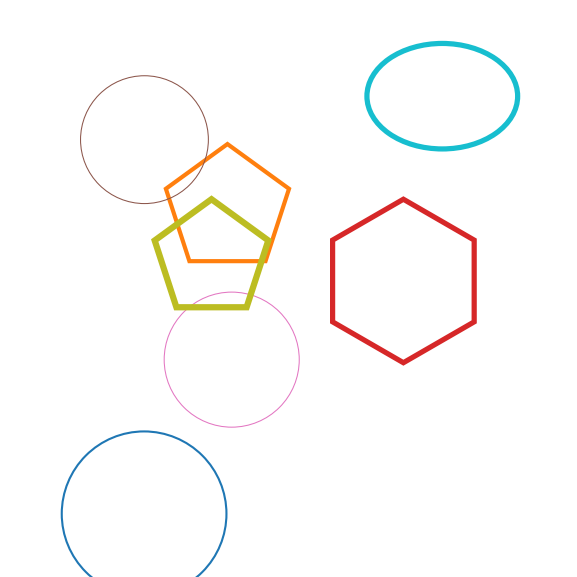[{"shape": "circle", "thickness": 1, "radius": 0.71, "center": [0.25, 0.109]}, {"shape": "pentagon", "thickness": 2, "radius": 0.56, "center": [0.394, 0.638]}, {"shape": "hexagon", "thickness": 2.5, "radius": 0.71, "center": [0.699, 0.513]}, {"shape": "circle", "thickness": 0.5, "radius": 0.55, "center": [0.25, 0.757]}, {"shape": "circle", "thickness": 0.5, "radius": 0.58, "center": [0.401, 0.376]}, {"shape": "pentagon", "thickness": 3, "radius": 0.52, "center": [0.366, 0.551]}, {"shape": "oval", "thickness": 2.5, "radius": 0.65, "center": [0.766, 0.833]}]